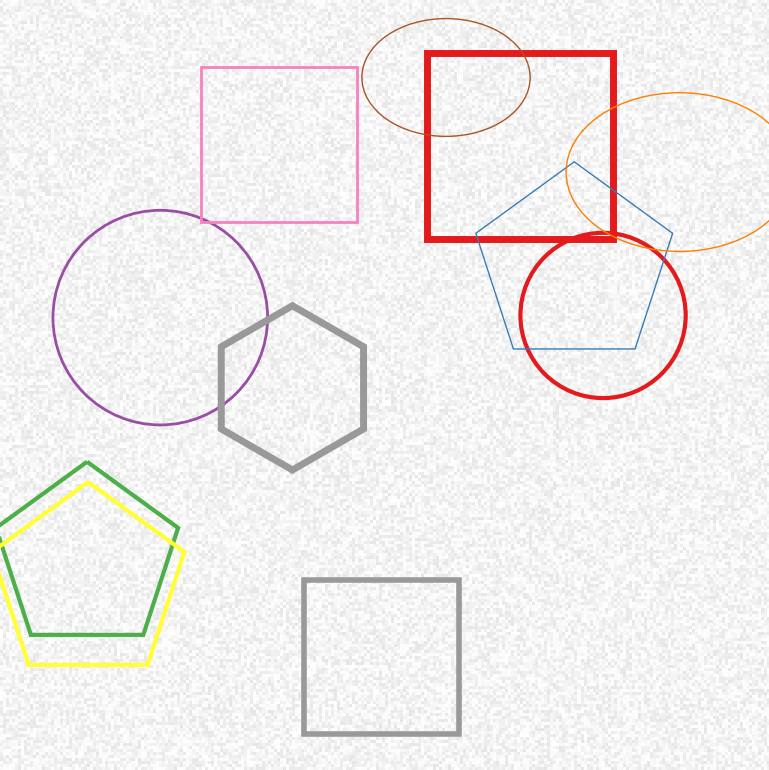[{"shape": "square", "thickness": 2.5, "radius": 0.61, "center": [0.675, 0.81]}, {"shape": "circle", "thickness": 1.5, "radius": 0.54, "center": [0.783, 0.59]}, {"shape": "pentagon", "thickness": 0.5, "radius": 0.67, "center": [0.746, 0.655]}, {"shape": "pentagon", "thickness": 1.5, "radius": 0.62, "center": [0.113, 0.276]}, {"shape": "circle", "thickness": 1, "radius": 0.7, "center": [0.208, 0.588]}, {"shape": "oval", "thickness": 0.5, "radius": 0.74, "center": [0.882, 0.777]}, {"shape": "pentagon", "thickness": 1.5, "radius": 0.66, "center": [0.114, 0.243]}, {"shape": "oval", "thickness": 0.5, "radius": 0.55, "center": [0.579, 0.899]}, {"shape": "square", "thickness": 1, "radius": 0.51, "center": [0.363, 0.812]}, {"shape": "square", "thickness": 2, "radius": 0.5, "center": [0.496, 0.147]}, {"shape": "hexagon", "thickness": 2.5, "radius": 0.53, "center": [0.38, 0.496]}]